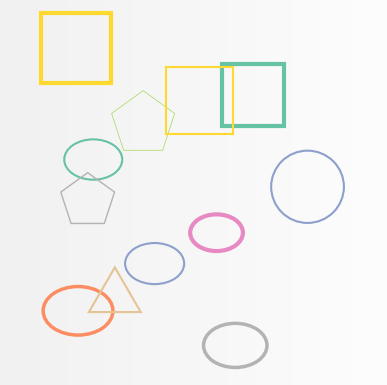[{"shape": "square", "thickness": 3, "radius": 0.4, "center": [0.653, 0.753]}, {"shape": "oval", "thickness": 1.5, "radius": 0.37, "center": [0.241, 0.586]}, {"shape": "oval", "thickness": 2.5, "radius": 0.45, "center": [0.201, 0.193]}, {"shape": "oval", "thickness": 1.5, "radius": 0.38, "center": [0.399, 0.315]}, {"shape": "circle", "thickness": 1.5, "radius": 0.47, "center": [0.794, 0.515]}, {"shape": "oval", "thickness": 3, "radius": 0.34, "center": [0.559, 0.396]}, {"shape": "pentagon", "thickness": 0.5, "radius": 0.43, "center": [0.369, 0.679]}, {"shape": "square", "thickness": 1.5, "radius": 0.44, "center": [0.515, 0.739]}, {"shape": "square", "thickness": 3, "radius": 0.45, "center": [0.195, 0.875]}, {"shape": "triangle", "thickness": 1.5, "radius": 0.39, "center": [0.296, 0.228]}, {"shape": "pentagon", "thickness": 1, "radius": 0.36, "center": [0.226, 0.479]}, {"shape": "oval", "thickness": 2.5, "radius": 0.41, "center": [0.607, 0.103]}]